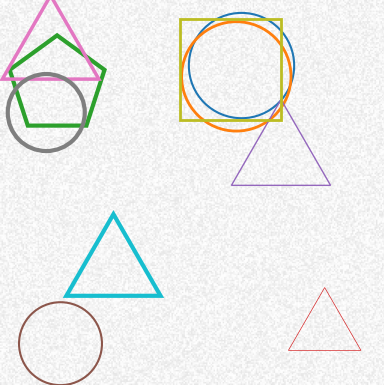[{"shape": "circle", "thickness": 1.5, "radius": 0.68, "center": [0.627, 0.83]}, {"shape": "circle", "thickness": 2, "radius": 0.71, "center": [0.614, 0.802]}, {"shape": "pentagon", "thickness": 3, "radius": 0.65, "center": [0.148, 0.779]}, {"shape": "triangle", "thickness": 0.5, "radius": 0.54, "center": [0.843, 0.144]}, {"shape": "triangle", "thickness": 1, "radius": 0.74, "center": [0.73, 0.593]}, {"shape": "circle", "thickness": 1.5, "radius": 0.54, "center": [0.157, 0.107]}, {"shape": "triangle", "thickness": 2.5, "radius": 0.72, "center": [0.131, 0.867]}, {"shape": "circle", "thickness": 3, "radius": 0.5, "center": [0.12, 0.708]}, {"shape": "square", "thickness": 2, "radius": 0.66, "center": [0.599, 0.819]}, {"shape": "triangle", "thickness": 3, "radius": 0.71, "center": [0.295, 0.302]}]